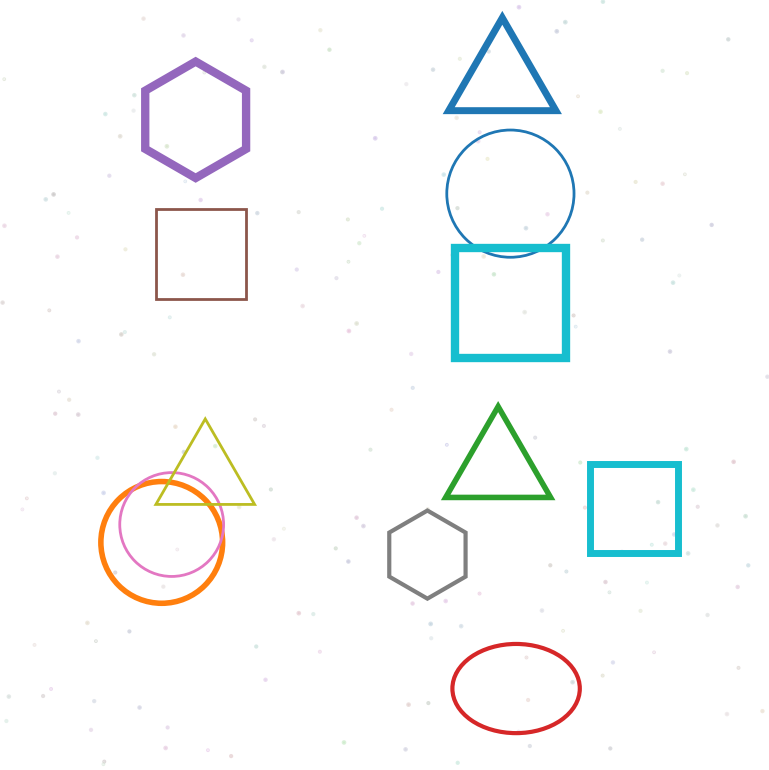[{"shape": "triangle", "thickness": 2.5, "radius": 0.4, "center": [0.652, 0.896]}, {"shape": "circle", "thickness": 1, "radius": 0.41, "center": [0.663, 0.749]}, {"shape": "circle", "thickness": 2, "radius": 0.4, "center": [0.21, 0.296]}, {"shape": "triangle", "thickness": 2, "radius": 0.39, "center": [0.647, 0.393]}, {"shape": "oval", "thickness": 1.5, "radius": 0.41, "center": [0.67, 0.106]}, {"shape": "hexagon", "thickness": 3, "radius": 0.38, "center": [0.254, 0.844]}, {"shape": "square", "thickness": 1, "radius": 0.29, "center": [0.261, 0.67]}, {"shape": "circle", "thickness": 1, "radius": 0.34, "center": [0.223, 0.319]}, {"shape": "hexagon", "thickness": 1.5, "radius": 0.29, "center": [0.555, 0.28]}, {"shape": "triangle", "thickness": 1, "radius": 0.37, "center": [0.267, 0.382]}, {"shape": "square", "thickness": 2.5, "radius": 0.29, "center": [0.823, 0.339]}, {"shape": "square", "thickness": 3, "radius": 0.36, "center": [0.663, 0.606]}]